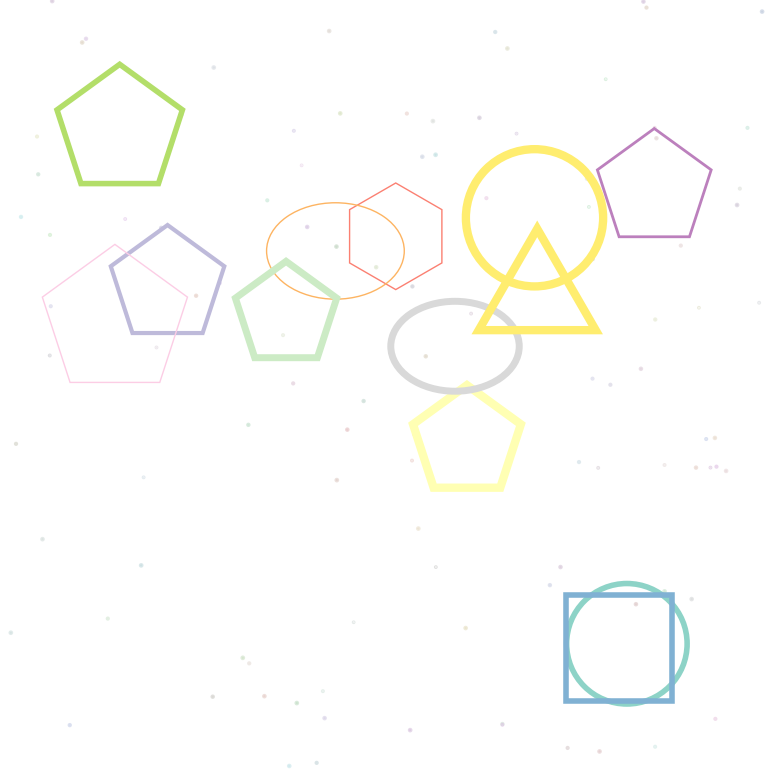[{"shape": "circle", "thickness": 2, "radius": 0.39, "center": [0.814, 0.164]}, {"shape": "pentagon", "thickness": 3, "radius": 0.37, "center": [0.606, 0.426]}, {"shape": "pentagon", "thickness": 1.5, "radius": 0.39, "center": [0.218, 0.63]}, {"shape": "hexagon", "thickness": 0.5, "radius": 0.35, "center": [0.514, 0.693]}, {"shape": "square", "thickness": 2, "radius": 0.35, "center": [0.804, 0.158]}, {"shape": "oval", "thickness": 0.5, "radius": 0.45, "center": [0.436, 0.674]}, {"shape": "pentagon", "thickness": 2, "radius": 0.43, "center": [0.155, 0.831]}, {"shape": "pentagon", "thickness": 0.5, "radius": 0.5, "center": [0.149, 0.584]}, {"shape": "oval", "thickness": 2.5, "radius": 0.42, "center": [0.591, 0.55]}, {"shape": "pentagon", "thickness": 1, "radius": 0.39, "center": [0.85, 0.755]}, {"shape": "pentagon", "thickness": 2.5, "radius": 0.35, "center": [0.371, 0.591]}, {"shape": "triangle", "thickness": 3, "radius": 0.44, "center": [0.698, 0.615]}, {"shape": "circle", "thickness": 3, "radius": 0.45, "center": [0.694, 0.717]}]